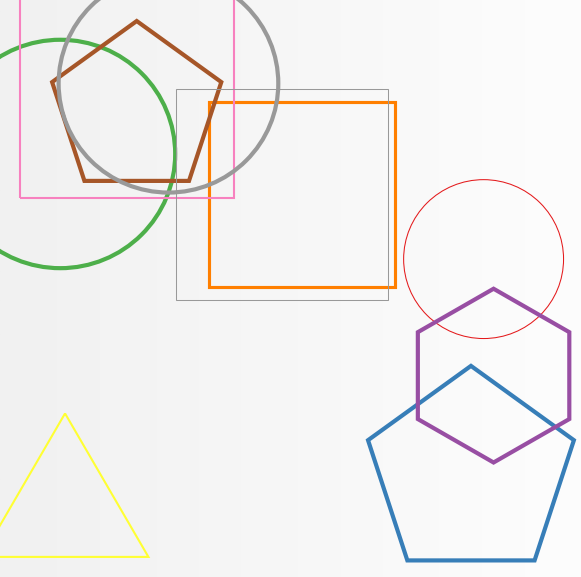[{"shape": "circle", "thickness": 0.5, "radius": 0.69, "center": [0.832, 0.55]}, {"shape": "pentagon", "thickness": 2, "radius": 0.93, "center": [0.81, 0.179]}, {"shape": "circle", "thickness": 2, "radius": 0.99, "center": [0.104, 0.733]}, {"shape": "hexagon", "thickness": 2, "radius": 0.75, "center": [0.849, 0.349]}, {"shape": "square", "thickness": 1.5, "radius": 0.8, "center": [0.52, 0.662]}, {"shape": "triangle", "thickness": 1, "radius": 0.83, "center": [0.112, 0.118]}, {"shape": "pentagon", "thickness": 2, "radius": 0.77, "center": [0.235, 0.81]}, {"shape": "square", "thickness": 1, "radius": 0.92, "center": [0.219, 0.84]}, {"shape": "square", "thickness": 0.5, "radius": 0.91, "center": [0.485, 0.663]}, {"shape": "circle", "thickness": 2, "radius": 0.94, "center": [0.29, 0.855]}]